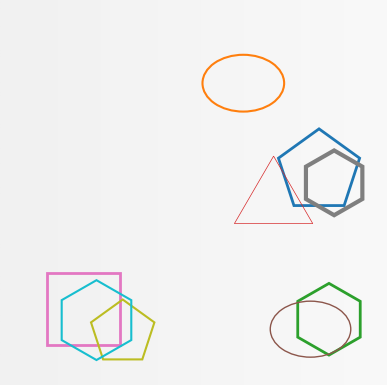[{"shape": "pentagon", "thickness": 2, "radius": 0.55, "center": [0.823, 0.555]}, {"shape": "oval", "thickness": 1.5, "radius": 0.53, "center": [0.628, 0.784]}, {"shape": "hexagon", "thickness": 2, "radius": 0.47, "center": [0.849, 0.171]}, {"shape": "triangle", "thickness": 0.5, "radius": 0.58, "center": [0.706, 0.478]}, {"shape": "oval", "thickness": 1, "radius": 0.52, "center": [0.801, 0.145]}, {"shape": "square", "thickness": 2, "radius": 0.47, "center": [0.215, 0.197]}, {"shape": "hexagon", "thickness": 3, "radius": 0.42, "center": [0.862, 0.525]}, {"shape": "pentagon", "thickness": 1.5, "radius": 0.43, "center": [0.317, 0.136]}, {"shape": "hexagon", "thickness": 1.5, "radius": 0.52, "center": [0.249, 0.169]}]